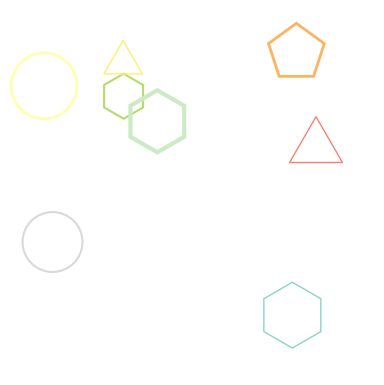[{"shape": "hexagon", "thickness": 1, "radius": 0.43, "center": [0.759, 0.181]}, {"shape": "circle", "thickness": 2, "radius": 0.43, "center": [0.114, 0.777]}, {"shape": "triangle", "thickness": 1, "radius": 0.4, "center": [0.821, 0.618]}, {"shape": "pentagon", "thickness": 2, "radius": 0.38, "center": [0.77, 0.863]}, {"shape": "hexagon", "thickness": 1.5, "radius": 0.29, "center": [0.321, 0.75]}, {"shape": "circle", "thickness": 1.5, "radius": 0.39, "center": [0.136, 0.371]}, {"shape": "hexagon", "thickness": 3, "radius": 0.4, "center": [0.409, 0.685]}, {"shape": "triangle", "thickness": 1, "radius": 0.29, "center": [0.32, 0.837]}]